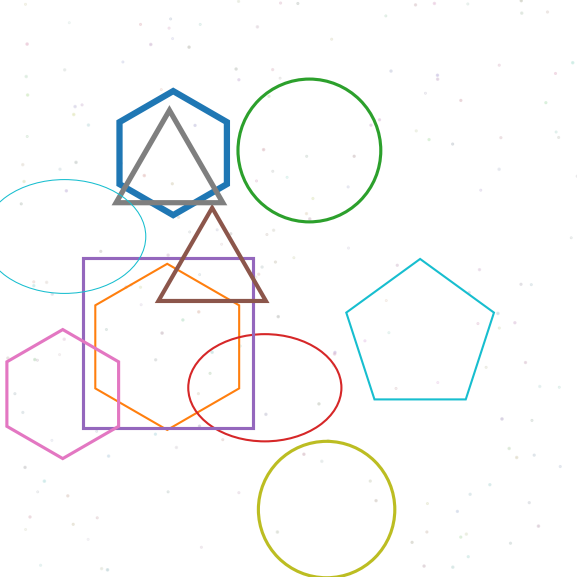[{"shape": "hexagon", "thickness": 3, "radius": 0.54, "center": [0.3, 0.734]}, {"shape": "hexagon", "thickness": 1, "radius": 0.72, "center": [0.29, 0.399]}, {"shape": "circle", "thickness": 1.5, "radius": 0.62, "center": [0.536, 0.739]}, {"shape": "oval", "thickness": 1, "radius": 0.66, "center": [0.459, 0.328]}, {"shape": "square", "thickness": 1.5, "radius": 0.74, "center": [0.291, 0.405]}, {"shape": "triangle", "thickness": 2, "radius": 0.54, "center": [0.367, 0.532]}, {"shape": "hexagon", "thickness": 1.5, "radius": 0.56, "center": [0.109, 0.317]}, {"shape": "triangle", "thickness": 2.5, "radius": 0.53, "center": [0.293, 0.701]}, {"shape": "circle", "thickness": 1.5, "radius": 0.59, "center": [0.566, 0.117]}, {"shape": "oval", "thickness": 0.5, "radius": 0.7, "center": [0.112, 0.59]}, {"shape": "pentagon", "thickness": 1, "radius": 0.67, "center": [0.727, 0.416]}]